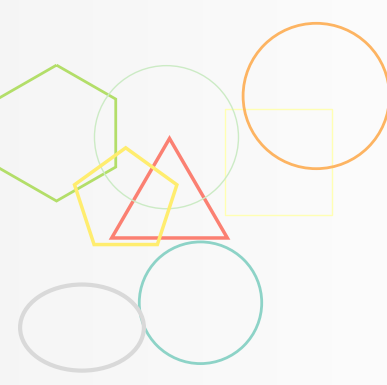[{"shape": "circle", "thickness": 2, "radius": 0.79, "center": [0.517, 0.214]}, {"shape": "square", "thickness": 1, "radius": 0.69, "center": [0.719, 0.58]}, {"shape": "triangle", "thickness": 2.5, "radius": 0.86, "center": [0.437, 0.468]}, {"shape": "circle", "thickness": 2, "radius": 0.94, "center": [0.816, 0.751]}, {"shape": "hexagon", "thickness": 2, "radius": 0.88, "center": [0.146, 0.654]}, {"shape": "oval", "thickness": 3, "radius": 0.8, "center": [0.212, 0.149]}, {"shape": "circle", "thickness": 1, "radius": 0.93, "center": [0.43, 0.644]}, {"shape": "pentagon", "thickness": 2.5, "radius": 0.69, "center": [0.324, 0.477]}]